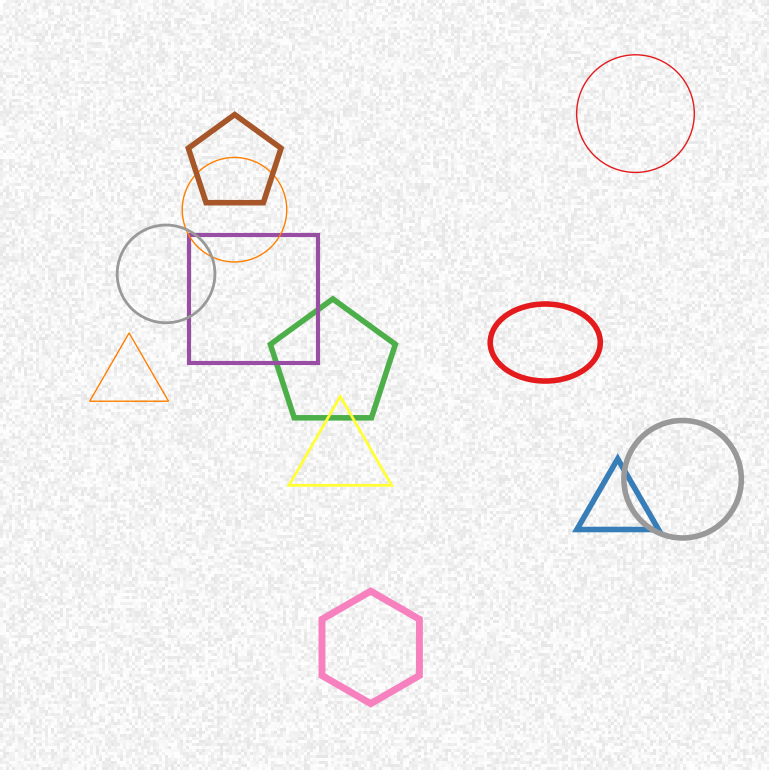[{"shape": "oval", "thickness": 2, "radius": 0.36, "center": [0.708, 0.555]}, {"shape": "circle", "thickness": 0.5, "radius": 0.38, "center": [0.825, 0.852]}, {"shape": "triangle", "thickness": 2, "radius": 0.31, "center": [0.802, 0.343]}, {"shape": "pentagon", "thickness": 2, "radius": 0.43, "center": [0.432, 0.526]}, {"shape": "square", "thickness": 1.5, "radius": 0.42, "center": [0.329, 0.612]}, {"shape": "circle", "thickness": 0.5, "radius": 0.34, "center": [0.305, 0.728]}, {"shape": "triangle", "thickness": 0.5, "radius": 0.3, "center": [0.168, 0.508]}, {"shape": "triangle", "thickness": 1, "radius": 0.38, "center": [0.442, 0.408]}, {"shape": "pentagon", "thickness": 2, "radius": 0.32, "center": [0.305, 0.788]}, {"shape": "hexagon", "thickness": 2.5, "radius": 0.37, "center": [0.481, 0.159]}, {"shape": "circle", "thickness": 2, "radius": 0.38, "center": [0.887, 0.378]}, {"shape": "circle", "thickness": 1, "radius": 0.32, "center": [0.216, 0.644]}]